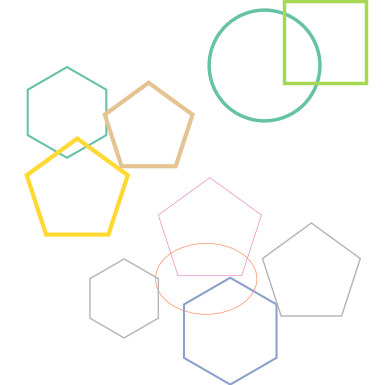[{"shape": "hexagon", "thickness": 1.5, "radius": 0.59, "center": [0.174, 0.708]}, {"shape": "circle", "thickness": 2.5, "radius": 0.72, "center": [0.687, 0.83]}, {"shape": "oval", "thickness": 0.5, "radius": 0.66, "center": [0.536, 0.276]}, {"shape": "hexagon", "thickness": 1.5, "radius": 0.69, "center": [0.598, 0.14]}, {"shape": "pentagon", "thickness": 0.5, "radius": 0.7, "center": [0.545, 0.398]}, {"shape": "square", "thickness": 2.5, "radius": 0.53, "center": [0.843, 0.892]}, {"shape": "pentagon", "thickness": 3, "radius": 0.69, "center": [0.201, 0.502]}, {"shape": "pentagon", "thickness": 3, "radius": 0.6, "center": [0.386, 0.665]}, {"shape": "pentagon", "thickness": 1, "radius": 0.67, "center": [0.809, 0.287]}, {"shape": "hexagon", "thickness": 1, "radius": 0.51, "center": [0.322, 0.225]}]